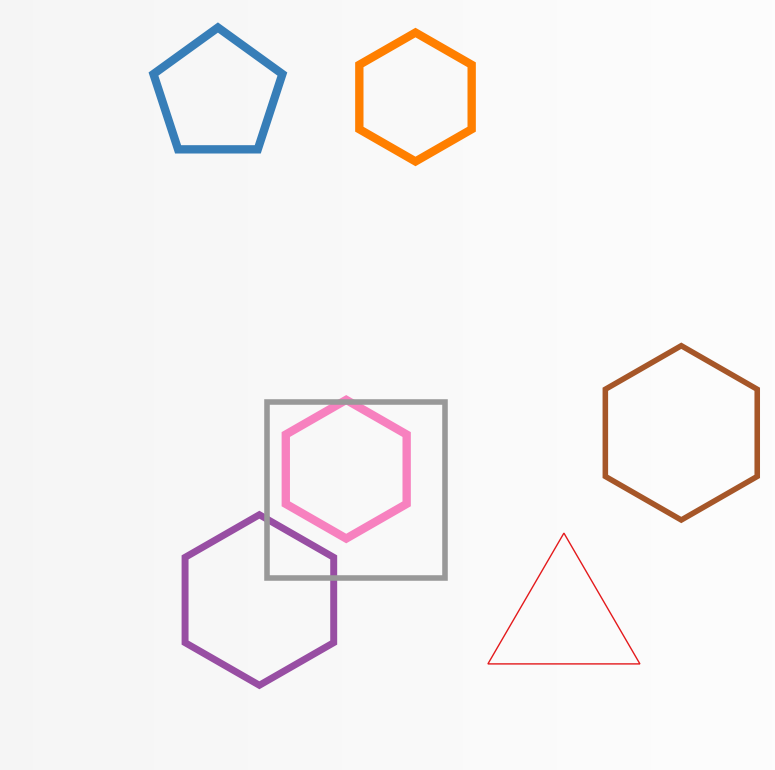[{"shape": "triangle", "thickness": 0.5, "radius": 0.57, "center": [0.728, 0.194]}, {"shape": "pentagon", "thickness": 3, "radius": 0.44, "center": [0.281, 0.877]}, {"shape": "hexagon", "thickness": 2.5, "radius": 0.55, "center": [0.335, 0.221]}, {"shape": "hexagon", "thickness": 3, "radius": 0.42, "center": [0.536, 0.874]}, {"shape": "hexagon", "thickness": 2, "radius": 0.57, "center": [0.879, 0.438]}, {"shape": "hexagon", "thickness": 3, "radius": 0.45, "center": [0.447, 0.391]}, {"shape": "square", "thickness": 2, "radius": 0.57, "center": [0.459, 0.364]}]